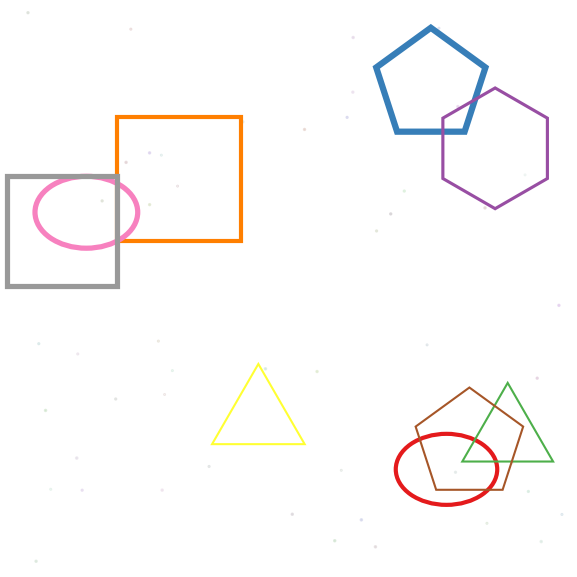[{"shape": "oval", "thickness": 2, "radius": 0.44, "center": [0.773, 0.186]}, {"shape": "pentagon", "thickness": 3, "radius": 0.5, "center": [0.746, 0.852]}, {"shape": "triangle", "thickness": 1, "radius": 0.45, "center": [0.879, 0.245]}, {"shape": "hexagon", "thickness": 1.5, "radius": 0.52, "center": [0.857, 0.742]}, {"shape": "square", "thickness": 2, "radius": 0.54, "center": [0.31, 0.689]}, {"shape": "triangle", "thickness": 1, "radius": 0.46, "center": [0.447, 0.276]}, {"shape": "pentagon", "thickness": 1, "radius": 0.49, "center": [0.813, 0.23]}, {"shape": "oval", "thickness": 2.5, "radius": 0.44, "center": [0.15, 0.632]}, {"shape": "square", "thickness": 2.5, "radius": 0.47, "center": [0.108, 0.599]}]